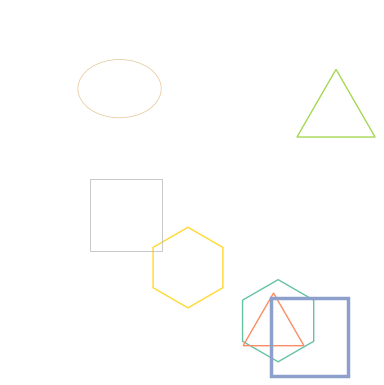[{"shape": "hexagon", "thickness": 1, "radius": 0.53, "center": [0.722, 0.167]}, {"shape": "triangle", "thickness": 1, "radius": 0.46, "center": [0.71, 0.148]}, {"shape": "square", "thickness": 2.5, "radius": 0.5, "center": [0.805, 0.125]}, {"shape": "triangle", "thickness": 1, "radius": 0.59, "center": [0.873, 0.703]}, {"shape": "hexagon", "thickness": 1, "radius": 0.52, "center": [0.488, 0.305]}, {"shape": "oval", "thickness": 0.5, "radius": 0.54, "center": [0.311, 0.77]}, {"shape": "square", "thickness": 0.5, "radius": 0.47, "center": [0.328, 0.441]}]